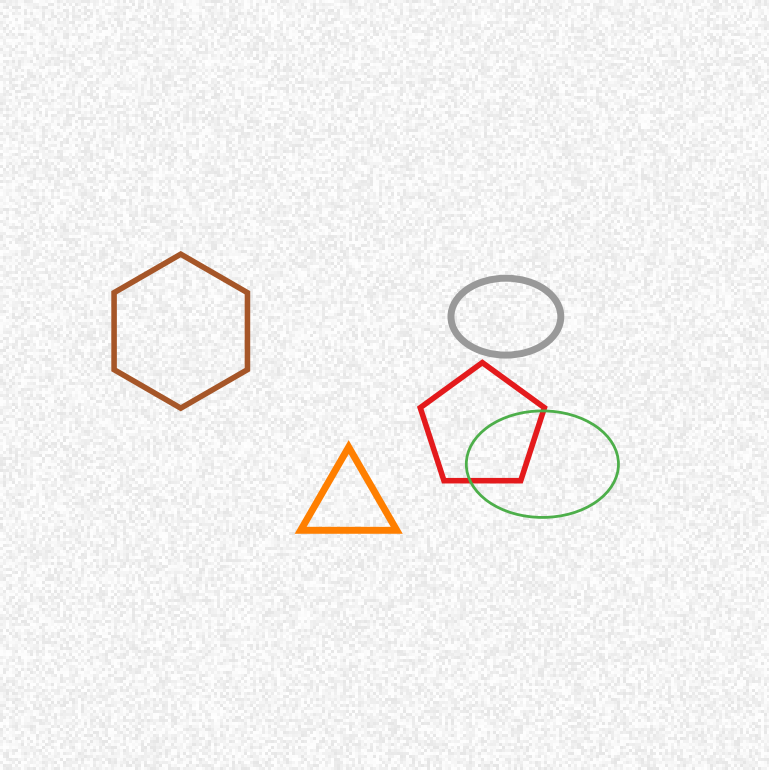[{"shape": "pentagon", "thickness": 2, "radius": 0.42, "center": [0.626, 0.444]}, {"shape": "oval", "thickness": 1, "radius": 0.49, "center": [0.704, 0.397]}, {"shape": "triangle", "thickness": 2.5, "radius": 0.36, "center": [0.453, 0.347]}, {"shape": "hexagon", "thickness": 2, "radius": 0.5, "center": [0.235, 0.57]}, {"shape": "oval", "thickness": 2.5, "radius": 0.36, "center": [0.657, 0.589]}]